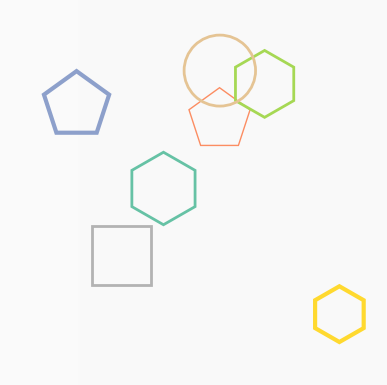[{"shape": "hexagon", "thickness": 2, "radius": 0.47, "center": [0.422, 0.51]}, {"shape": "pentagon", "thickness": 1, "radius": 0.41, "center": [0.567, 0.689]}, {"shape": "pentagon", "thickness": 3, "radius": 0.44, "center": [0.198, 0.727]}, {"shape": "hexagon", "thickness": 2, "radius": 0.43, "center": [0.683, 0.782]}, {"shape": "hexagon", "thickness": 3, "radius": 0.36, "center": [0.876, 0.184]}, {"shape": "circle", "thickness": 2, "radius": 0.46, "center": [0.567, 0.817]}, {"shape": "square", "thickness": 2, "radius": 0.38, "center": [0.314, 0.335]}]